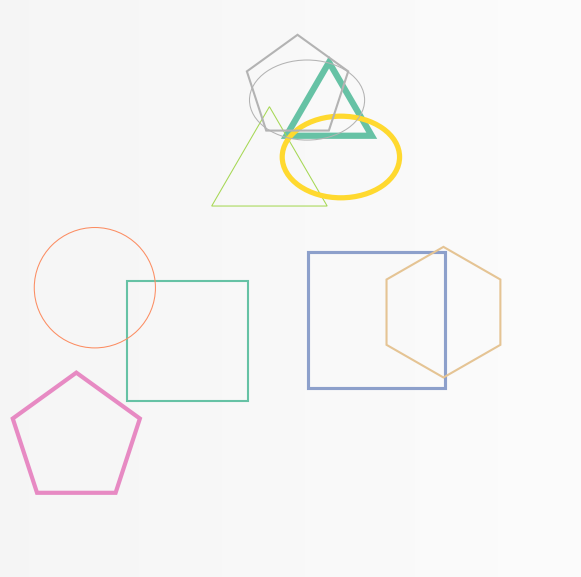[{"shape": "square", "thickness": 1, "radius": 0.52, "center": [0.323, 0.408]}, {"shape": "triangle", "thickness": 3, "radius": 0.42, "center": [0.566, 0.807]}, {"shape": "circle", "thickness": 0.5, "radius": 0.52, "center": [0.163, 0.501]}, {"shape": "square", "thickness": 1.5, "radius": 0.59, "center": [0.647, 0.445]}, {"shape": "pentagon", "thickness": 2, "radius": 0.57, "center": [0.131, 0.239]}, {"shape": "triangle", "thickness": 0.5, "radius": 0.57, "center": [0.464, 0.7]}, {"shape": "oval", "thickness": 2.5, "radius": 0.5, "center": [0.586, 0.727]}, {"shape": "hexagon", "thickness": 1, "radius": 0.57, "center": [0.763, 0.459]}, {"shape": "pentagon", "thickness": 1, "radius": 0.46, "center": [0.512, 0.847]}, {"shape": "oval", "thickness": 0.5, "radius": 0.5, "center": [0.528, 0.826]}]